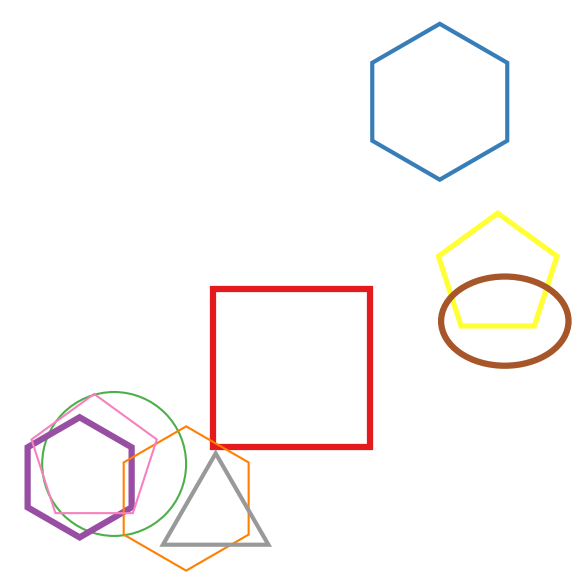[{"shape": "square", "thickness": 3, "radius": 0.68, "center": [0.505, 0.362]}, {"shape": "hexagon", "thickness": 2, "radius": 0.67, "center": [0.761, 0.823]}, {"shape": "circle", "thickness": 1, "radius": 0.62, "center": [0.198, 0.196]}, {"shape": "hexagon", "thickness": 3, "radius": 0.52, "center": [0.138, 0.173]}, {"shape": "hexagon", "thickness": 1, "radius": 0.62, "center": [0.322, 0.136]}, {"shape": "pentagon", "thickness": 2.5, "radius": 0.54, "center": [0.862, 0.522]}, {"shape": "oval", "thickness": 3, "radius": 0.55, "center": [0.874, 0.443]}, {"shape": "pentagon", "thickness": 1, "radius": 0.57, "center": [0.163, 0.203]}, {"shape": "triangle", "thickness": 2, "radius": 0.53, "center": [0.373, 0.109]}]